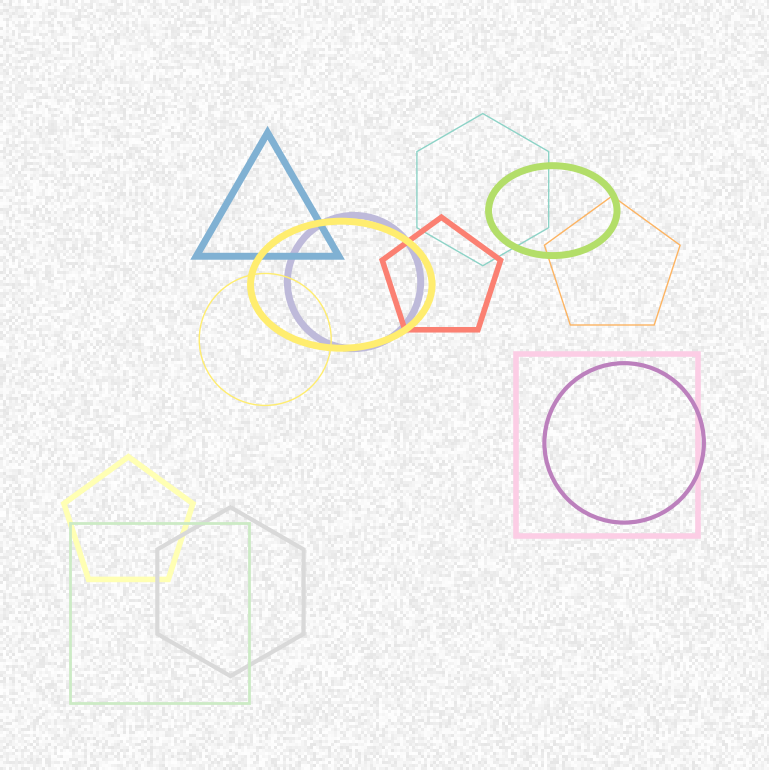[{"shape": "hexagon", "thickness": 0.5, "radius": 0.49, "center": [0.627, 0.754]}, {"shape": "pentagon", "thickness": 2, "radius": 0.44, "center": [0.167, 0.319]}, {"shape": "circle", "thickness": 2.5, "radius": 0.43, "center": [0.46, 0.634]}, {"shape": "pentagon", "thickness": 2, "radius": 0.4, "center": [0.573, 0.637]}, {"shape": "triangle", "thickness": 2.5, "radius": 0.53, "center": [0.348, 0.721]}, {"shape": "pentagon", "thickness": 0.5, "radius": 0.46, "center": [0.795, 0.653]}, {"shape": "oval", "thickness": 2.5, "radius": 0.42, "center": [0.718, 0.726]}, {"shape": "square", "thickness": 2, "radius": 0.59, "center": [0.788, 0.422]}, {"shape": "hexagon", "thickness": 1.5, "radius": 0.55, "center": [0.299, 0.232]}, {"shape": "circle", "thickness": 1.5, "radius": 0.52, "center": [0.811, 0.425]}, {"shape": "square", "thickness": 1, "radius": 0.58, "center": [0.207, 0.204]}, {"shape": "circle", "thickness": 0.5, "radius": 0.43, "center": [0.344, 0.559]}, {"shape": "oval", "thickness": 2.5, "radius": 0.59, "center": [0.443, 0.63]}]